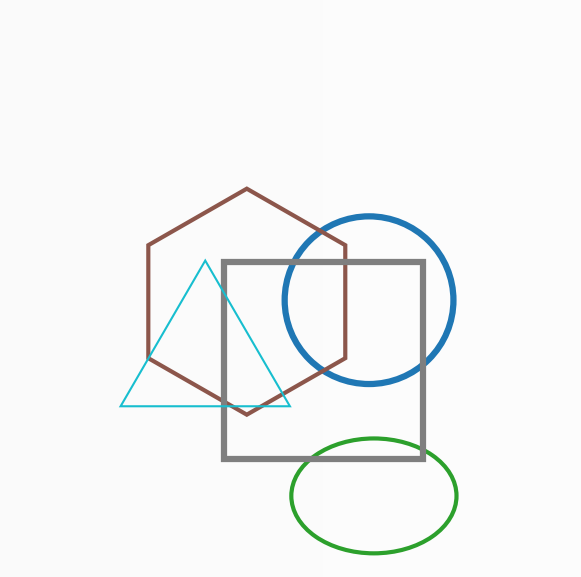[{"shape": "circle", "thickness": 3, "radius": 0.73, "center": [0.635, 0.479]}, {"shape": "oval", "thickness": 2, "radius": 0.71, "center": [0.643, 0.14]}, {"shape": "hexagon", "thickness": 2, "radius": 0.98, "center": [0.425, 0.477]}, {"shape": "square", "thickness": 3, "radius": 0.85, "center": [0.557, 0.375]}, {"shape": "triangle", "thickness": 1, "radius": 0.84, "center": [0.353, 0.38]}]